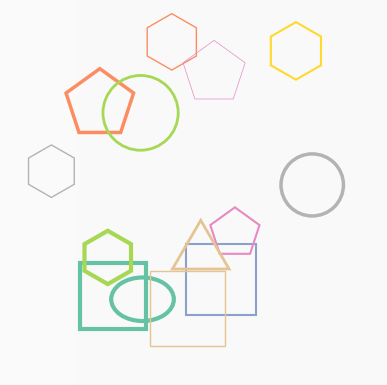[{"shape": "oval", "thickness": 3, "radius": 0.4, "center": [0.368, 0.223]}, {"shape": "square", "thickness": 3, "radius": 0.43, "center": [0.291, 0.232]}, {"shape": "hexagon", "thickness": 1, "radius": 0.37, "center": [0.443, 0.891]}, {"shape": "pentagon", "thickness": 2.5, "radius": 0.46, "center": [0.258, 0.73]}, {"shape": "square", "thickness": 1.5, "radius": 0.46, "center": [0.571, 0.274]}, {"shape": "pentagon", "thickness": 1.5, "radius": 0.33, "center": [0.606, 0.395]}, {"shape": "pentagon", "thickness": 0.5, "radius": 0.42, "center": [0.552, 0.811]}, {"shape": "circle", "thickness": 2, "radius": 0.49, "center": [0.363, 0.707]}, {"shape": "hexagon", "thickness": 3, "radius": 0.35, "center": [0.278, 0.331]}, {"shape": "hexagon", "thickness": 1.5, "radius": 0.37, "center": [0.764, 0.868]}, {"shape": "triangle", "thickness": 2, "radius": 0.42, "center": [0.518, 0.343]}, {"shape": "square", "thickness": 1, "radius": 0.49, "center": [0.484, 0.199]}, {"shape": "circle", "thickness": 2.5, "radius": 0.4, "center": [0.806, 0.52]}, {"shape": "hexagon", "thickness": 1, "radius": 0.34, "center": [0.133, 0.555]}]